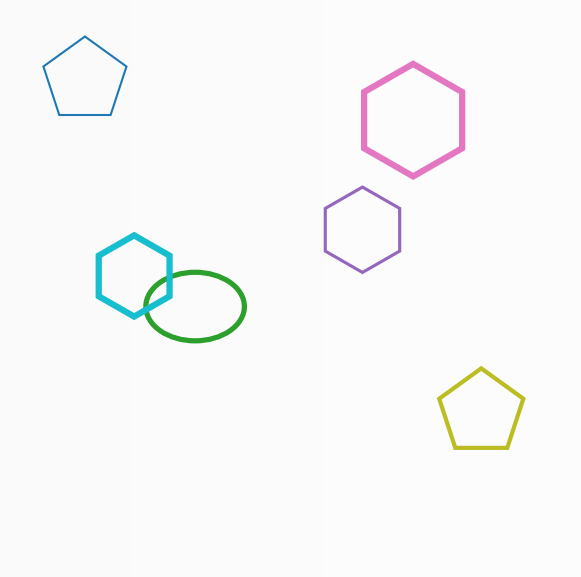[{"shape": "pentagon", "thickness": 1, "radius": 0.38, "center": [0.146, 0.861]}, {"shape": "oval", "thickness": 2.5, "radius": 0.42, "center": [0.336, 0.468]}, {"shape": "hexagon", "thickness": 1.5, "radius": 0.37, "center": [0.624, 0.601]}, {"shape": "hexagon", "thickness": 3, "radius": 0.49, "center": [0.711, 0.791]}, {"shape": "pentagon", "thickness": 2, "radius": 0.38, "center": [0.828, 0.285]}, {"shape": "hexagon", "thickness": 3, "radius": 0.35, "center": [0.231, 0.521]}]